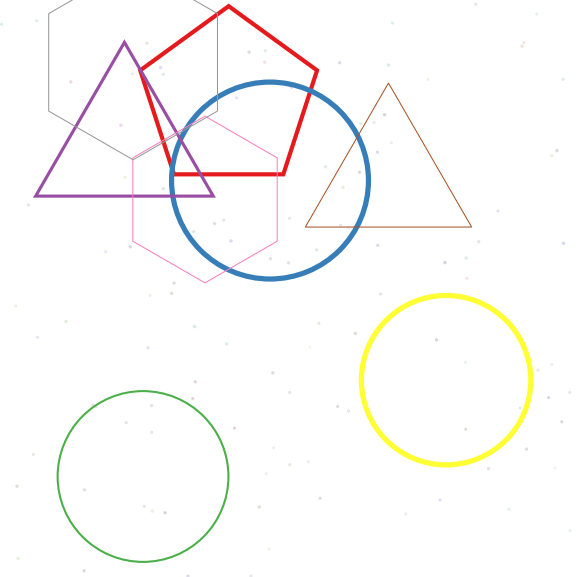[{"shape": "pentagon", "thickness": 2, "radius": 0.8, "center": [0.396, 0.828]}, {"shape": "circle", "thickness": 2.5, "radius": 0.85, "center": [0.468, 0.686]}, {"shape": "circle", "thickness": 1, "radius": 0.74, "center": [0.248, 0.174]}, {"shape": "triangle", "thickness": 1.5, "radius": 0.89, "center": [0.215, 0.748]}, {"shape": "circle", "thickness": 2.5, "radius": 0.73, "center": [0.772, 0.341]}, {"shape": "triangle", "thickness": 0.5, "radius": 0.83, "center": [0.673, 0.689]}, {"shape": "hexagon", "thickness": 0.5, "radius": 0.72, "center": [0.355, 0.654]}, {"shape": "hexagon", "thickness": 0.5, "radius": 0.84, "center": [0.23, 0.891]}]